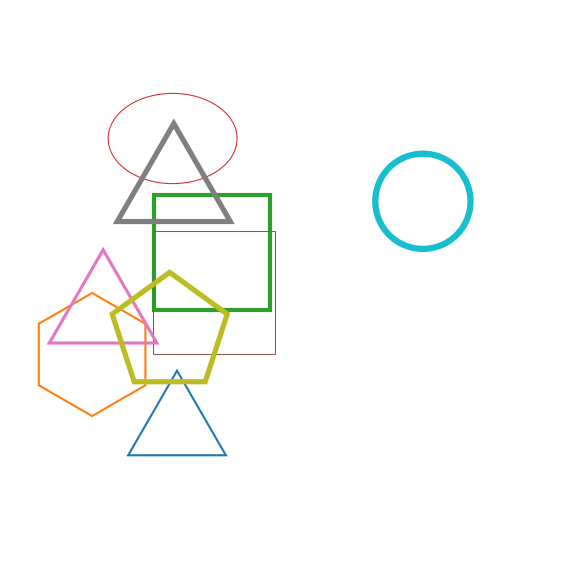[{"shape": "triangle", "thickness": 1, "radius": 0.49, "center": [0.307, 0.26]}, {"shape": "hexagon", "thickness": 1, "radius": 0.53, "center": [0.159, 0.385]}, {"shape": "square", "thickness": 2, "radius": 0.5, "center": [0.367, 0.562]}, {"shape": "oval", "thickness": 0.5, "radius": 0.56, "center": [0.299, 0.759]}, {"shape": "square", "thickness": 0.5, "radius": 0.53, "center": [0.37, 0.492]}, {"shape": "triangle", "thickness": 1.5, "radius": 0.54, "center": [0.179, 0.459]}, {"shape": "triangle", "thickness": 2.5, "radius": 0.57, "center": [0.301, 0.672]}, {"shape": "pentagon", "thickness": 2.5, "radius": 0.52, "center": [0.294, 0.423]}, {"shape": "circle", "thickness": 3, "radius": 0.41, "center": [0.732, 0.651]}]